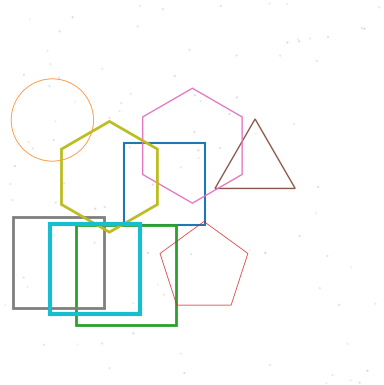[{"shape": "square", "thickness": 1.5, "radius": 0.53, "center": [0.428, 0.522]}, {"shape": "circle", "thickness": 0.5, "radius": 0.53, "center": [0.136, 0.688]}, {"shape": "square", "thickness": 2, "radius": 0.65, "center": [0.328, 0.286]}, {"shape": "pentagon", "thickness": 0.5, "radius": 0.6, "center": [0.53, 0.305]}, {"shape": "triangle", "thickness": 1, "radius": 0.6, "center": [0.663, 0.571]}, {"shape": "hexagon", "thickness": 1, "radius": 0.75, "center": [0.5, 0.622]}, {"shape": "square", "thickness": 2, "radius": 0.59, "center": [0.152, 0.318]}, {"shape": "hexagon", "thickness": 2, "radius": 0.72, "center": [0.284, 0.541]}, {"shape": "square", "thickness": 3, "radius": 0.59, "center": [0.247, 0.302]}]